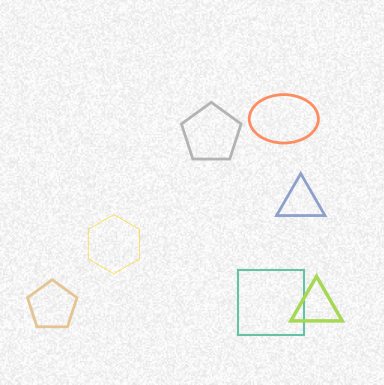[{"shape": "square", "thickness": 1.5, "radius": 0.42, "center": [0.704, 0.215]}, {"shape": "oval", "thickness": 2, "radius": 0.45, "center": [0.737, 0.691]}, {"shape": "triangle", "thickness": 2, "radius": 0.36, "center": [0.781, 0.476]}, {"shape": "triangle", "thickness": 2.5, "radius": 0.39, "center": [0.822, 0.205]}, {"shape": "hexagon", "thickness": 0.5, "radius": 0.38, "center": [0.296, 0.366]}, {"shape": "pentagon", "thickness": 2, "radius": 0.34, "center": [0.136, 0.206]}, {"shape": "pentagon", "thickness": 2, "radius": 0.41, "center": [0.549, 0.653]}]